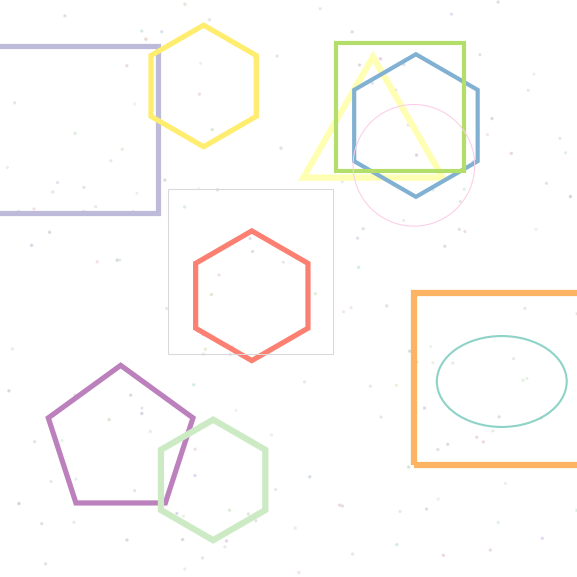[{"shape": "oval", "thickness": 1, "radius": 0.56, "center": [0.869, 0.339]}, {"shape": "triangle", "thickness": 3, "radius": 0.7, "center": [0.646, 0.761]}, {"shape": "square", "thickness": 2.5, "radius": 0.72, "center": [0.129, 0.775]}, {"shape": "hexagon", "thickness": 2.5, "radius": 0.56, "center": [0.436, 0.487]}, {"shape": "hexagon", "thickness": 2, "radius": 0.62, "center": [0.72, 0.782]}, {"shape": "square", "thickness": 3, "radius": 0.75, "center": [0.867, 0.343]}, {"shape": "square", "thickness": 2, "radius": 0.56, "center": [0.693, 0.814]}, {"shape": "circle", "thickness": 0.5, "radius": 0.53, "center": [0.717, 0.713]}, {"shape": "square", "thickness": 0.5, "radius": 0.71, "center": [0.434, 0.529]}, {"shape": "pentagon", "thickness": 2.5, "radius": 0.66, "center": [0.209, 0.235]}, {"shape": "hexagon", "thickness": 3, "radius": 0.52, "center": [0.369, 0.168]}, {"shape": "hexagon", "thickness": 2.5, "radius": 0.53, "center": [0.353, 0.85]}]